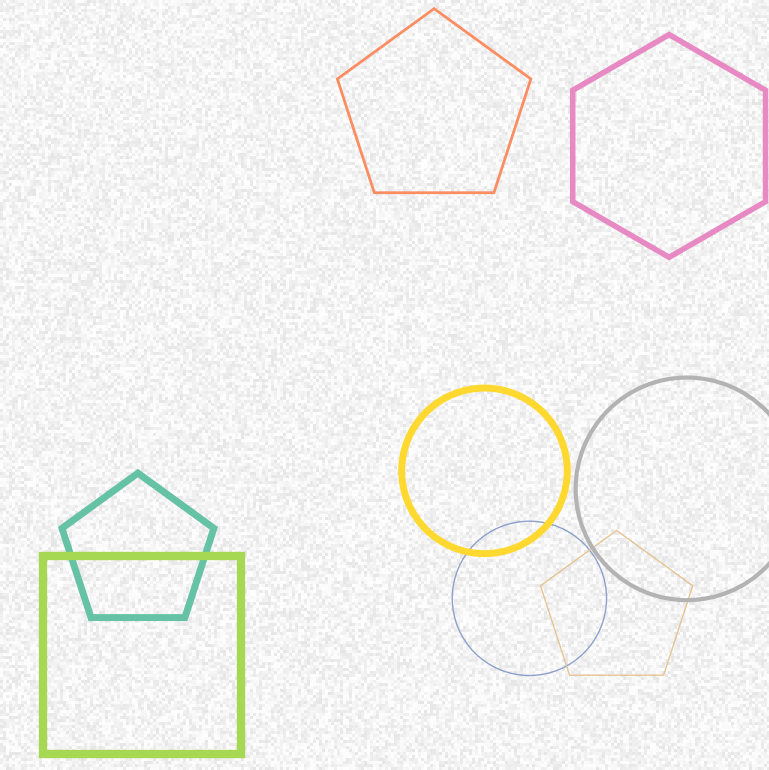[{"shape": "pentagon", "thickness": 2.5, "radius": 0.52, "center": [0.179, 0.282]}, {"shape": "pentagon", "thickness": 1, "radius": 0.66, "center": [0.564, 0.857]}, {"shape": "circle", "thickness": 0.5, "radius": 0.5, "center": [0.688, 0.223]}, {"shape": "hexagon", "thickness": 2, "radius": 0.72, "center": [0.869, 0.81]}, {"shape": "square", "thickness": 3, "radius": 0.64, "center": [0.185, 0.149]}, {"shape": "circle", "thickness": 2.5, "radius": 0.54, "center": [0.629, 0.389]}, {"shape": "pentagon", "thickness": 0.5, "radius": 0.52, "center": [0.801, 0.207]}, {"shape": "circle", "thickness": 1.5, "radius": 0.72, "center": [0.892, 0.365]}]